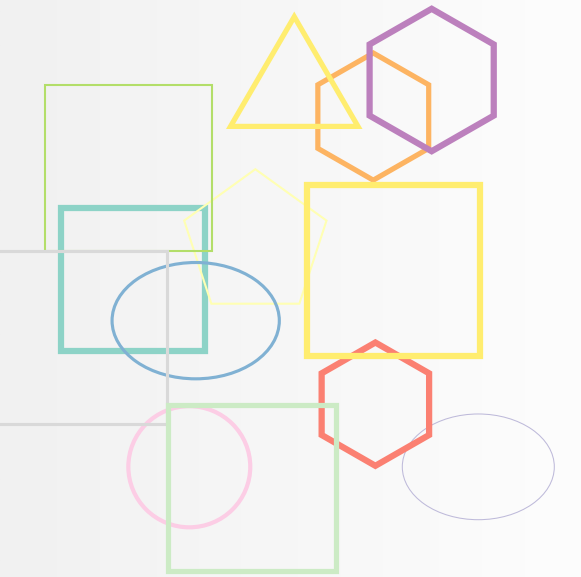[{"shape": "square", "thickness": 3, "radius": 0.62, "center": [0.229, 0.515]}, {"shape": "pentagon", "thickness": 1, "radius": 0.64, "center": [0.439, 0.577]}, {"shape": "oval", "thickness": 0.5, "radius": 0.65, "center": [0.823, 0.191]}, {"shape": "hexagon", "thickness": 3, "radius": 0.53, "center": [0.646, 0.299]}, {"shape": "oval", "thickness": 1.5, "radius": 0.72, "center": [0.337, 0.444]}, {"shape": "hexagon", "thickness": 2.5, "radius": 0.55, "center": [0.642, 0.797]}, {"shape": "square", "thickness": 1, "radius": 0.72, "center": [0.221, 0.708]}, {"shape": "circle", "thickness": 2, "radius": 0.52, "center": [0.326, 0.191]}, {"shape": "square", "thickness": 1.5, "radius": 0.75, "center": [0.138, 0.414]}, {"shape": "hexagon", "thickness": 3, "radius": 0.62, "center": [0.743, 0.861]}, {"shape": "square", "thickness": 2.5, "radius": 0.72, "center": [0.433, 0.155]}, {"shape": "triangle", "thickness": 2.5, "radius": 0.63, "center": [0.506, 0.844]}, {"shape": "square", "thickness": 3, "radius": 0.74, "center": [0.677, 0.531]}]